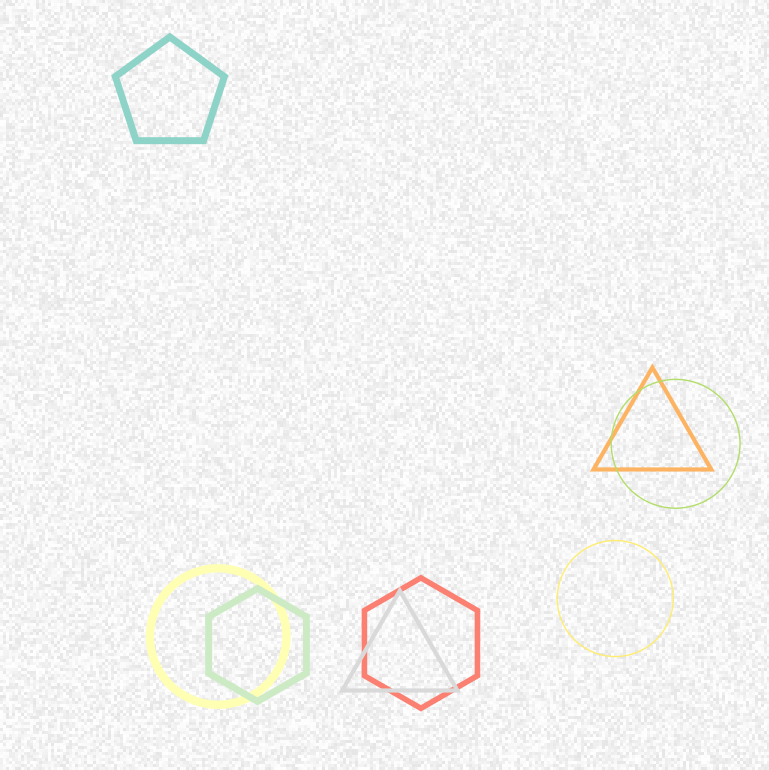[{"shape": "pentagon", "thickness": 2.5, "radius": 0.37, "center": [0.221, 0.878]}, {"shape": "circle", "thickness": 3, "radius": 0.44, "center": [0.283, 0.173]}, {"shape": "hexagon", "thickness": 2, "radius": 0.42, "center": [0.547, 0.165]}, {"shape": "triangle", "thickness": 1.5, "radius": 0.44, "center": [0.847, 0.434]}, {"shape": "circle", "thickness": 0.5, "radius": 0.42, "center": [0.877, 0.424]}, {"shape": "triangle", "thickness": 1.5, "radius": 0.43, "center": [0.519, 0.146]}, {"shape": "hexagon", "thickness": 2.5, "radius": 0.37, "center": [0.334, 0.162]}, {"shape": "circle", "thickness": 0.5, "radius": 0.38, "center": [0.799, 0.223]}]